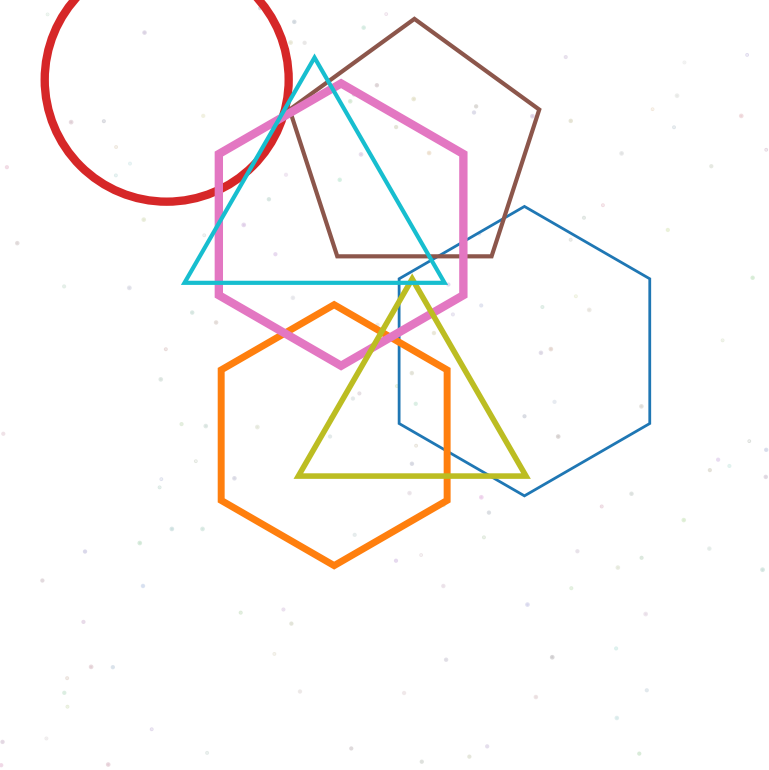[{"shape": "hexagon", "thickness": 1, "radius": 0.94, "center": [0.681, 0.544]}, {"shape": "hexagon", "thickness": 2.5, "radius": 0.85, "center": [0.434, 0.435]}, {"shape": "circle", "thickness": 3, "radius": 0.79, "center": [0.216, 0.897]}, {"shape": "pentagon", "thickness": 1.5, "radius": 0.85, "center": [0.538, 0.805]}, {"shape": "hexagon", "thickness": 3, "radius": 0.92, "center": [0.443, 0.708]}, {"shape": "triangle", "thickness": 2, "radius": 0.85, "center": [0.535, 0.467]}, {"shape": "triangle", "thickness": 1.5, "radius": 0.97, "center": [0.408, 0.73]}]